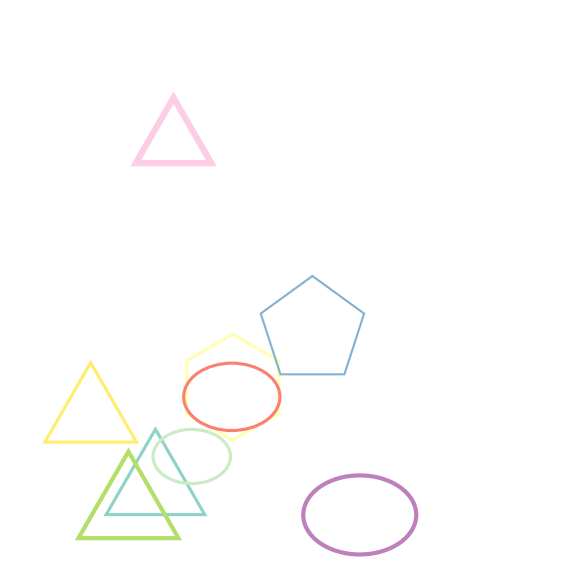[{"shape": "triangle", "thickness": 1.5, "radius": 0.49, "center": [0.269, 0.157]}, {"shape": "hexagon", "thickness": 1.5, "radius": 0.46, "center": [0.403, 0.329]}, {"shape": "oval", "thickness": 1.5, "radius": 0.42, "center": [0.401, 0.312]}, {"shape": "pentagon", "thickness": 1, "radius": 0.47, "center": [0.541, 0.427]}, {"shape": "triangle", "thickness": 2, "radius": 0.5, "center": [0.222, 0.117]}, {"shape": "triangle", "thickness": 3, "radius": 0.38, "center": [0.301, 0.754]}, {"shape": "oval", "thickness": 2, "radius": 0.49, "center": [0.623, 0.107]}, {"shape": "oval", "thickness": 1.5, "radius": 0.34, "center": [0.332, 0.209]}, {"shape": "triangle", "thickness": 1.5, "radius": 0.46, "center": [0.157, 0.279]}]